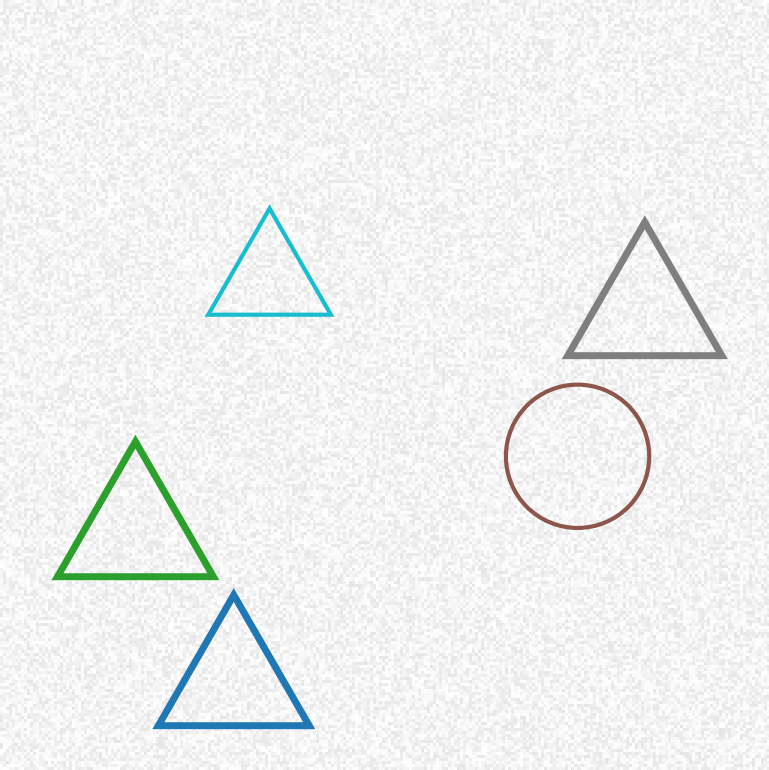[{"shape": "triangle", "thickness": 2.5, "radius": 0.57, "center": [0.304, 0.114]}, {"shape": "triangle", "thickness": 2.5, "radius": 0.58, "center": [0.176, 0.309]}, {"shape": "circle", "thickness": 1.5, "radius": 0.47, "center": [0.75, 0.407]}, {"shape": "triangle", "thickness": 2.5, "radius": 0.58, "center": [0.837, 0.596]}, {"shape": "triangle", "thickness": 1.5, "radius": 0.46, "center": [0.35, 0.637]}]